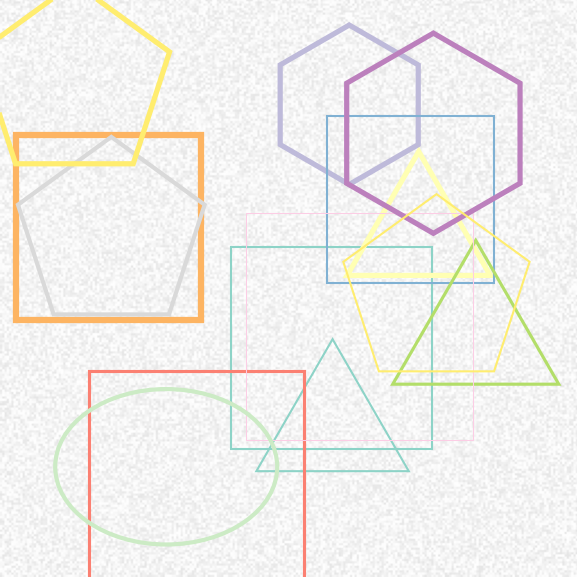[{"shape": "triangle", "thickness": 1, "radius": 0.76, "center": [0.576, 0.259]}, {"shape": "square", "thickness": 1, "radius": 0.87, "center": [0.574, 0.397]}, {"shape": "triangle", "thickness": 2.5, "radius": 0.72, "center": [0.725, 0.594]}, {"shape": "hexagon", "thickness": 2.5, "radius": 0.69, "center": [0.605, 0.818]}, {"shape": "square", "thickness": 1.5, "radius": 0.93, "center": [0.34, 0.17]}, {"shape": "square", "thickness": 1, "radius": 0.72, "center": [0.711, 0.654]}, {"shape": "square", "thickness": 3, "radius": 0.8, "center": [0.187, 0.605]}, {"shape": "triangle", "thickness": 1.5, "radius": 0.83, "center": [0.824, 0.417]}, {"shape": "square", "thickness": 0.5, "radius": 0.98, "center": [0.623, 0.434]}, {"shape": "pentagon", "thickness": 2, "radius": 0.85, "center": [0.193, 0.592]}, {"shape": "hexagon", "thickness": 2.5, "radius": 0.87, "center": [0.75, 0.768]}, {"shape": "oval", "thickness": 2, "radius": 0.96, "center": [0.288, 0.191]}, {"shape": "pentagon", "thickness": 2.5, "radius": 0.87, "center": [0.129, 0.856]}, {"shape": "pentagon", "thickness": 1, "radius": 0.85, "center": [0.756, 0.493]}]